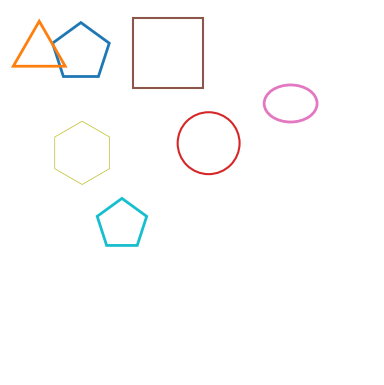[{"shape": "pentagon", "thickness": 2, "radius": 0.39, "center": [0.21, 0.864]}, {"shape": "triangle", "thickness": 2, "radius": 0.39, "center": [0.102, 0.867]}, {"shape": "circle", "thickness": 1.5, "radius": 0.4, "center": [0.542, 0.628]}, {"shape": "square", "thickness": 1.5, "radius": 0.45, "center": [0.436, 0.862]}, {"shape": "oval", "thickness": 2, "radius": 0.34, "center": [0.755, 0.731]}, {"shape": "hexagon", "thickness": 0.5, "radius": 0.41, "center": [0.213, 0.603]}, {"shape": "pentagon", "thickness": 2, "radius": 0.34, "center": [0.317, 0.417]}]